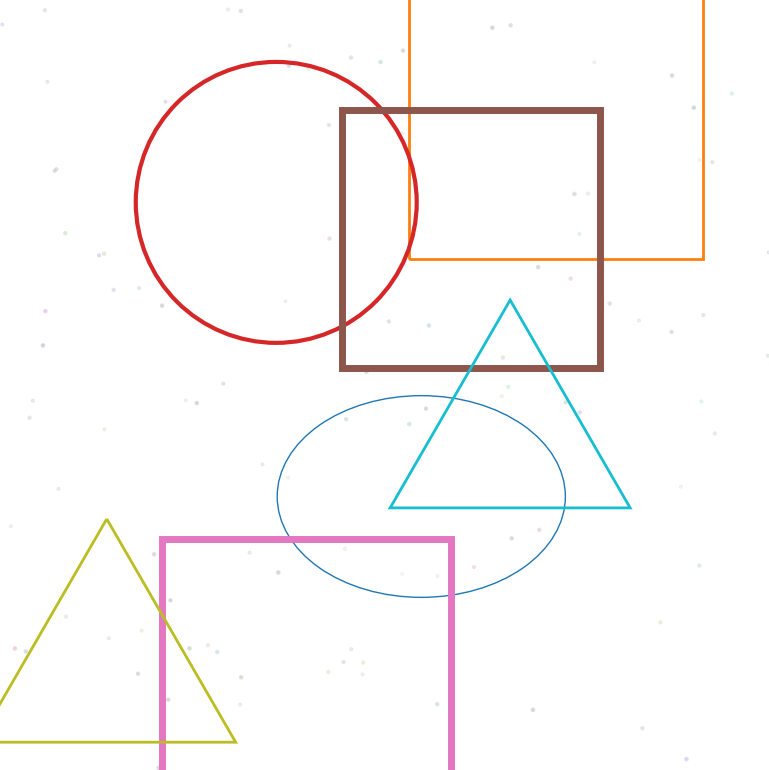[{"shape": "oval", "thickness": 0.5, "radius": 0.94, "center": [0.547, 0.355]}, {"shape": "square", "thickness": 1, "radius": 0.96, "center": [0.722, 0.855]}, {"shape": "circle", "thickness": 1.5, "radius": 0.91, "center": [0.359, 0.737]}, {"shape": "square", "thickness": 2.5, "radius": 0.84, "center": [0.611, 0.689]}, {"shape": "square", "thickness": 2.5, "radius": 0.94, "center": [0.398, 0.112]}, {"shape": "triangle", "thickness": 1, "radius": 0.97, "center": [0.139, 0.133]}, {"shape": "triangle", "thickness": 1, "radius": 0.9, "center": [0.663, 0.43]}]